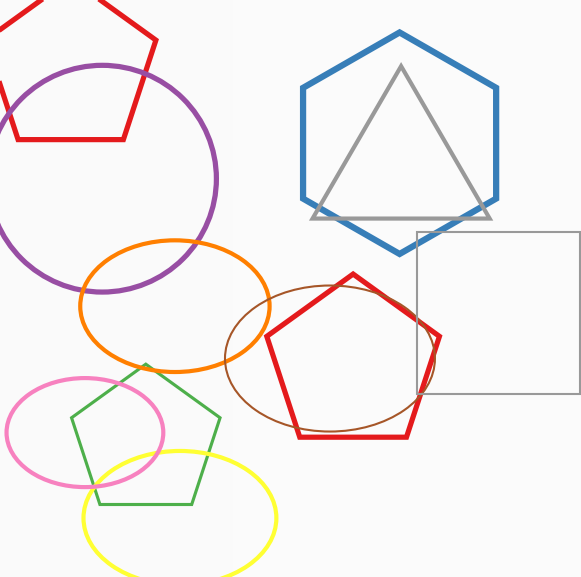[{"shape": "pentagon", "thickness": 2.5, "radius": 0.77, "center": [0.122, 0.882]}, {"shape": "pentagon", "thickness": 2.5, "radius": 0.78, "center": [0.608, 0.368]}, {"shape": "hexagon", "thickness": 3, "radius": 0.96, "center": [0.688, 0.751]}, {"shape": "pentagon", "thickness": 1.5, "radius": 0.67, "center": [0.251, 0.234]}, {"shape": "circle", "thickness": 2.5, "radius": 0.98, "center": [0.176, 0.69]}, {"shape": "oval", "thickness": 2, "radius": 0.81, "center": [0.301, 0.469]}, {"shape": "oval", "thickness": 2, "radius": 0.83, "center": [0.31, 0.102]}, {"shape": "oval", "thickness": 1, "radius": 0.9, "center": [0.568, 0.378]}, {"shape": "oval", "thickness": 2, "radius": 0.67, "center": [0.146, 0.25]}, {"shape": "triangle", "thickness": 2, "radius": 0.88, "center": [0.69, 0.709]}, {"shape": "square", "thickness": 1, "radius": 0.7, "center": [0.858, 0.457]}]